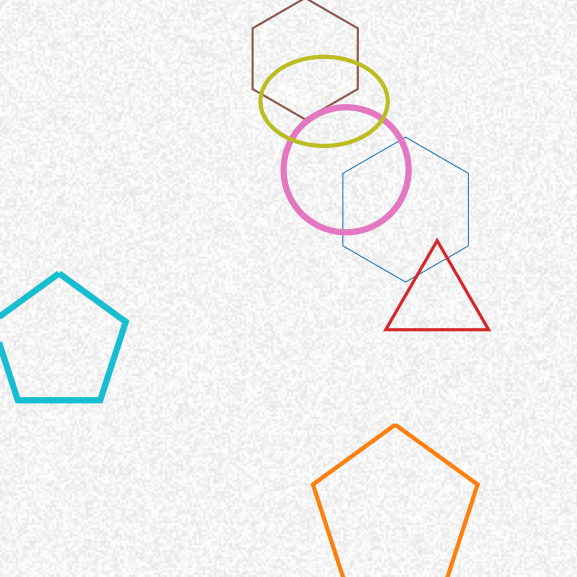[{"shape": "hexagon", "thickness": 0.5, "radius": 0.63, "center": [0.702, 0.636]}, {"shape": "pentagon", "thickness": 2, "radius": 0.75, "center": [0.684, 0.114]}, {"shape": "triangle", "thickness": 1.5, "radius": 0.51, "center": [0.757, 0.48]}, {"shape": "hexagon", "thickness": 1, "radius": 0.53, "center": [0.528, 0.898]}, {"shape": "circle", "thickness": 3, "radius": 0.54, "center": [0.599, 0.705]}, {"shape": "oval", "thickness": 2, "radius": 0.55, "center": [0.561, 0.824]}, {"shape": "pentagon", "thickness": 3, "radius": 0.61, "center": [0.102, 0.404]}]